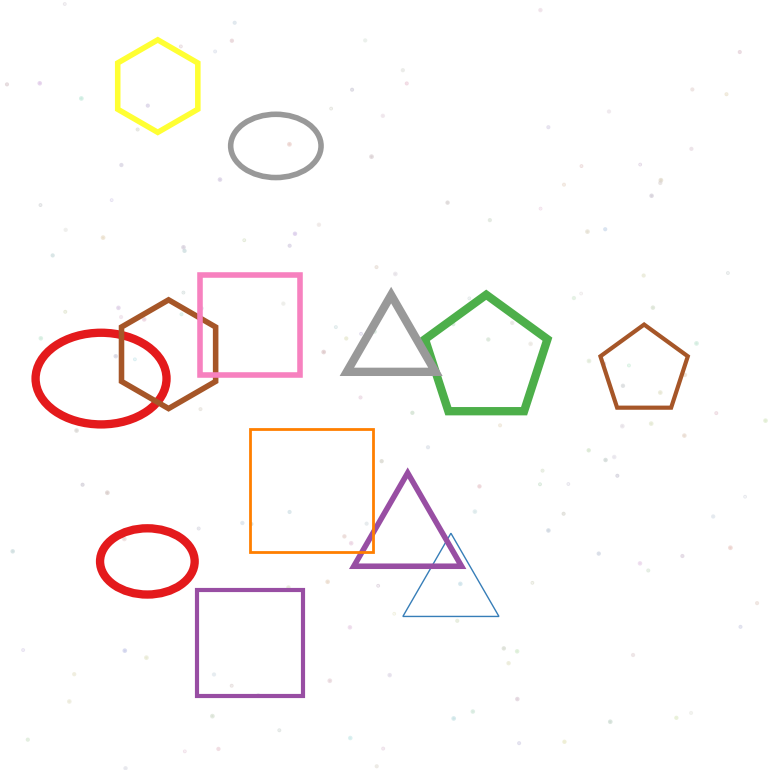[{"shape": "oval", "thickness": 3, "radius": 0.43, "center": [0.131, 0.508]}, {"shape": "oval", "thickness": 3, "radius": 0.31, "center": [0.191, 0.271]}, {"shape": "triangle", "thickness": 0.5, "radius": 0.36, "center": [0.586, 0.235]}, {"shape": "pentagon", "thickness": 3, "radius": 0.42, "center": [0.631, 0.534]}, {"shape": "triangle", "thickness": 2, "radius": 0.4, "center": [0.529, 0.305]}, {"shape": "square", "thickness": 1.5, "radius": 0.34, "center": [0.324, 0.165]}, {"shape": "square", "thickness": 1, "radius": 0.4, "center": [0.405, 0.363]}, {"shape": "hexagon", "thickness": 2, "radius": 0.3, "center": [0.205, 0.888]}, {"shape": "hexagon", "thickness": 2, "radius": 0.35, "center": [0.219, 0.54]}, {"shape": "pentagon", "thickness": 1.5, "radius": 0.3, "center": [0.837, 0.519]}, {"shape": "square", "thickness": 2, "radius": 0.33, "center": [0.325, 0.577]}, {"shape": "oval", "thickness": 2, "radius": 0.29, "center": [0.358, 0.81]}, {"shape": "triangle", "thickness": 3, "radius": 0.33, "center": [0.508, 0.55]}]